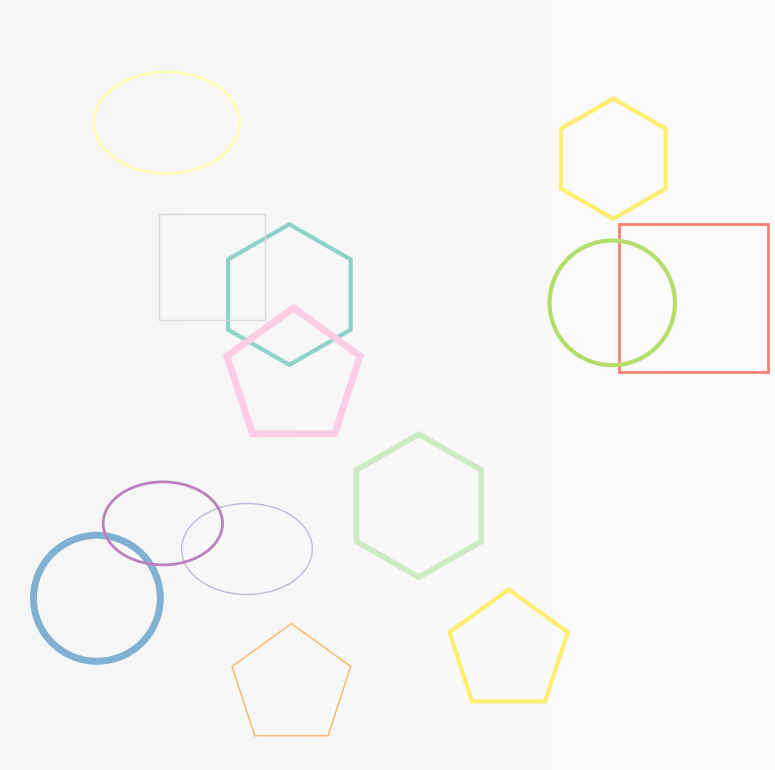[{"shape": "hexagon", "thickness": 1.5, "radius": 0.46, "center": [0.373, 0.617]}, {"shape": "oval", "thickness": 1, "radius": 0.47, "center": [0.215, 0.841]}, {"shape": "oval", "thickness": 0.5, "radius": 0.42, "center": [0.319, 0.287]}, {"shape": "square", "thickness": 1, "radius": 0.48, "center": [0.895, 0.613]}, {"shape": "circle", "thickness": 2.5, "radius": 0.41, "center": [0.125, 0.223]}, {"shape": "pentagon", "thickness": 0.5, "radius": 0.4, "center": [0.376, 0.11]}, {"shape": "circle", "thickness": 1.5, "radius": 0.4, "center": [0.79, 0.607]}, {"shape": "pentagon", "thickness": 2.5, "radius": 0.45, "center": [0.379, 0.51]}, {"shape": "square", "thickness": 0.5, "radius": 0.34, "center": [0.273, 0.653]}, {"shape": "oval", "thickness": 1, "radius": 0.38, "center": [0.21, 0.32]}, {"shape": "hexagon", "thickness": 2, "radius": 0.46, "center": [0.54, 0.343]}, {"shape": "pentagon", "thickness": 1.5, "radius": 0.4, "center": [0.656, 0.154]}, {"shape": "hexagon", "thickness": 1.5, "radius": 0.39, "center": [0.791, 0.794]}]